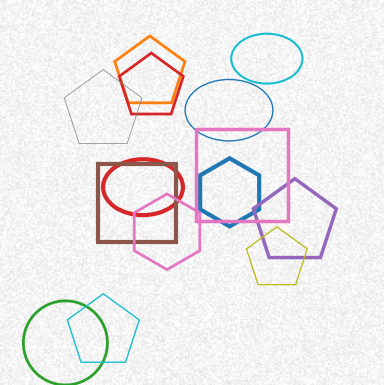[{"shape": "oval", "thickness": 1, "radius": 0.57, "center": [0.595, 0.714]}, {"shape": "hexagon", "thickness": 3, "radius": 0.44, "center": [0.597, 0.5]}, {"shape": "pentagon", "thickness": 2, "radius": 0.48, "center": [0.389, 0.811]}, {"shape": "circle", "thickness": 2, "radius": 0.55, "center": [0.17, 0.109]}, {"shape": "pentagon", "thickness": 2, "radius": 0.44, "center": [0.393, 0.775]}, {"shape": "oval", "thickness": 3, "radius": 0.52, "center": [0.371, 0.514]}, {"shape": "pentagon", "thickness": 2.5, "radius": 0.57, "center": [0.766, 0.423]}, {"shape": "square", "thickness": 3, "radius": 0.51, "center": [0.357, 0.473]}, {"shape": "square", "thickness": 2.5, "radius": 0.6, "center": [0.628, 0.545]}, {"shape": "hexagon", "thickness": 2, "radius": 0.49, "center": [0.434, 0.398]}, {"shape": "pentagon", "thickness": 0.5, "radius": 0.53, "center": [0.268, 0.713]}, {"shape": "pentagon", "thickness": 1, "radius": 0.41, "center": [0.719, 0.328]}, {"shape": "oval", "thickness": 1.5, "radius": 0.46, "center": [0.693, 0.848]}, {"shape": "pentagon", "thickness": 1, "radius": 0.49, "center": [0.268, 0.139]}]